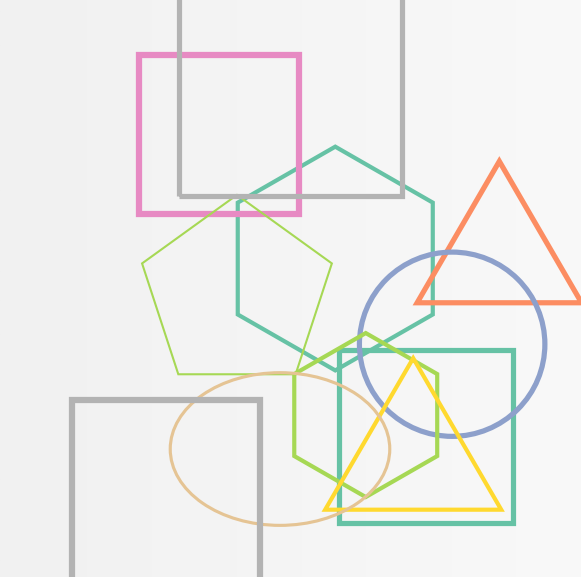[{"shape": "hexagon", "thickness": 2, "radius": 0.97, "center": [0.577, 0.551]}, {"shape": "square", "thickness": 2.5, "radius": 0.75, "center": [0.733, 0.244]}, {"shape": "triangle", "thickness": 2.5, "radius": 0.82, "center": [0.859, 0.557]}, {"shape": "circle", "thickness": 2.5, "radius": 0.8, "center": [0.778, 0.403]}, {"shape": "square", "thickness": 3, "radius": 0.69, "center": [0.377, 0.766]}, {"shape": "hexagon", "thickness": 2, "radius": 0.71, "center": [0.629, 0.28]}, {"shape": "pentagon", "thickness": 1, "radius": 0.86, "center": [0.408, 0.49]}, {"shape": "triangle", "thickness": 2, "radius": 0.87, "center": [0.711, 0.204]}, {"shape": "oval", "thickness": 1.5, "radius": 0.94, "center": [0.482, 0.222]}, {"shape": "square", "thickness": 3, "radius": 0.81, "center": [0.286, 0.146]}, {"shape": "square", "thickness": 2.5, "radius": 0.96, "center": [0.5, 0.851]}]